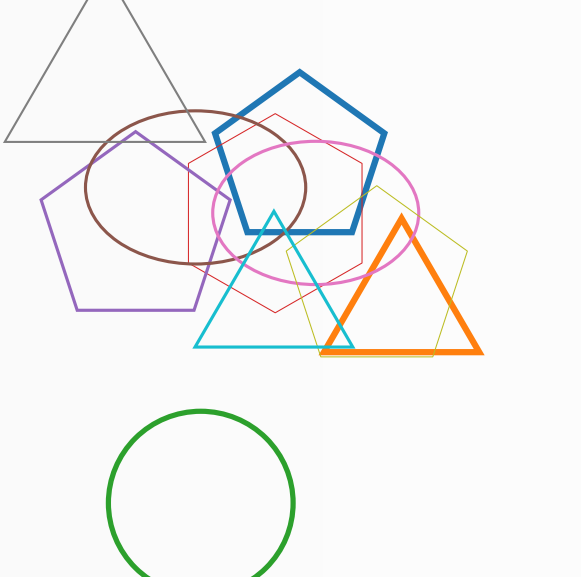[{"shape": "pentagon", "thickness": 3, "radius": 0.77, "center": [0.516, 0.721]}, {"shape": "triangle", "thickness": 3, "radius": 0.77, "center": [0.691, 0.466]}, {"shape": "circle", "thickness": 2.5, "radius": 0.79, "center": [0.345, 0.128]}, {"shape": "hexagon", "thickness": 0.5, "radius": 0.86, "center": [0.474, 0.63]}, {"shape": "pentagon", "thickness": 1.5, "radius": 0.85, "center": [0.233, 0.6]}, {"shape": "oval", "thickness": 1.5, "radius": 0.95, "center": [0.337, 0.675]}, {"shape": "oval", "thickness": 1.5, "radius": 0.89, "center": [0.543, 0.63]}, {"shape": "triangle", "thickness": 1, "radius": 1.0, "center": [0.181, 0.853]}, {"shape": "pentagon", "thickness": 0.5, "radius": 0.82, "center": [0.648, 0.514]}, {"shape": "triangle", "thickness": 1.5, "radius": 0.78, "center": [0.471, 0.477]}]